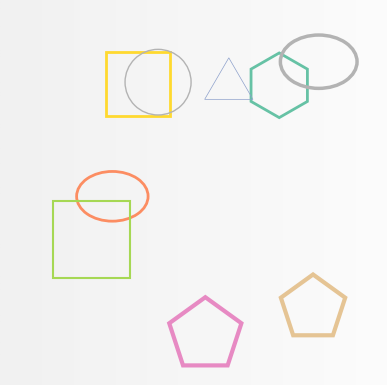[{"shape": "hexagon", "thickness": 2, "radius": 0.42, "center": [0.721, 0.778]}, {"shape": "oval", "thickness": 2, "radius": 0.46, "center": [0.29, 0.49]}, {"shape": "triangle", "thickness": 0.5, "radius": 0.36, "center": [0.59, 0.778]}, {"shape": "pentagon", "thickness": 3, "radius": 0.49, "center": [0.53, 0.13]}, {"shape": "square", "thickness": 1.5, "radius": 0.5, "center": [0.237, 0.378]}, {"shape": "square", "thickness": 2, "radius": 0.42, "center": [0.356, 0.783]}, {"shape": "pentagon", "thickness": 3, "radius": 0.44, "center": [0.808, 0.2]}, {"shape": "circle", "thickness": 1, "radius": 0.43, "center": [0.408, 0.787]}, {"shape": "oval", "thickness": 2.5, "radius": 0.49, "center": [0.822, 0.84]}]